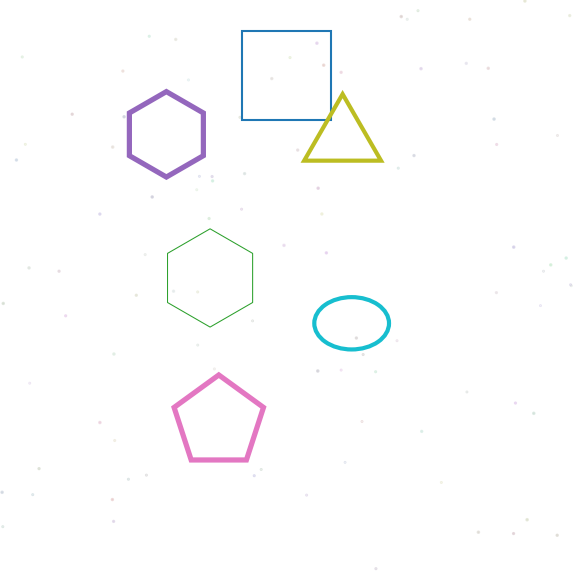[{"shape": "square", "thickness": 1, "radius": 0.39, "center": [0.496, 0.868]}, {"shape": "hexagon", "thickness": 0.5, "radius": 0.43, "center": [0.364, 0.518]}, {"shape": "hexagon", "thickness": 2.5, "radius": 0.37, "center": [0.288, 0.767]}, {"shape": "pentagon", "thickness": 2.5, "radius": 0.41, "center": [0.379, 0.268]}, {"shape": "triangle", "thickness": 2, "radius": 0.38, "center": [0.593, 0.759]}, {"shape": "oval", "thickness": 2, "radius": 0.32, "center": [0.609, 0.439]}]